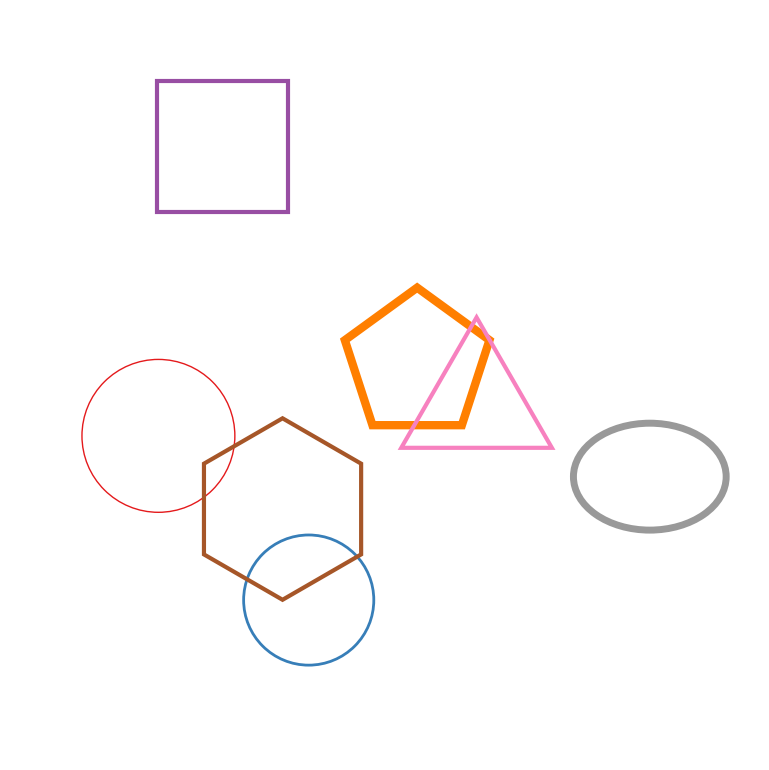[{"shape": "circle", "thickness": 0.5, "radius": 0.5, "center": [0.206, 0.434]}, {"shape": "circle", "thickness": 1, "radius": 0.42, "center": [0.401, 0.221]}, {"shape": "square", "thickness": 1.5, "radius": 0.42, "center": [0.289, 0.81]}, {"shape": "pentagon", "thickness": 3, "radius": 0.49, "center": [0.542, 0.528]}, {"shape": "hexagon", "thickness": 1.5, "radius": 0.59, "center": [0.367, 0.339]}, {"shape": "triangle", "thickness": 1.5, "radius": 0.56, "center": [0.619, 0.475]}, {"shape": "oval", "thickness": 2.5, "radius": 0.5, "center": [0.844, 0.381]}]